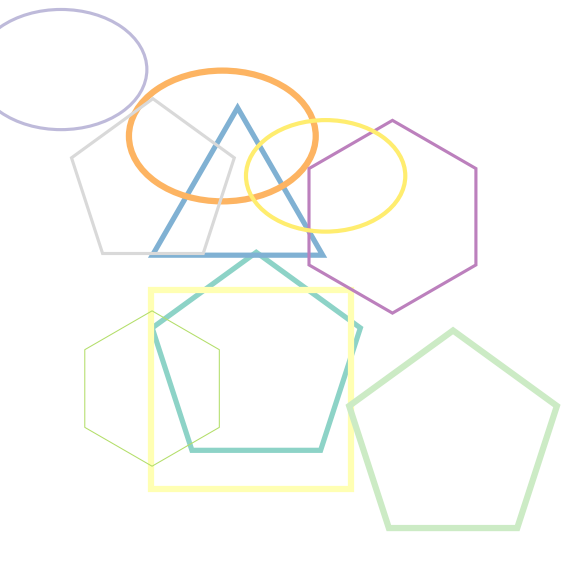[{"shape": "pentagon", "thickness": 2.5, "radius": 0.95, "center": [0.444, 0.373]}, {"shape": "square", "thickness": 3, "radius": 0.86, "center": [0.435, 0.324]}, {"shape": "oval", "thickness": 1.5, "radius": 0.74, "center": [0.106, 0.879]}, {"shape": "triangle", "thickness": 2.5, "radius": 0.85, "center": [0.411, 0.642]}, {"shape": "oval", "thickness": 3, "radius": 0.81, "center": [0.385, 0.764]}, {"shape": "hexagon", "thickness": 0.5, "radius": 0.67, "center": [0.263, 0.326]}, {"shape": "pentagon", "thickness": 1.5, "radius": 0.74, "center": [0.265, 0.68]}, {"shape": "hexagon", "thickness": 1.5, "radius": 0.83, "center": [0.68, 0.624]}, {"shape": "pentagon", "thickness": 3, "radius": 0.95, "center": [0.784, 0.238]}, {"shape": "oval", "thickness": 2, "radius": 0.69, "center": [0.564, 0.695]}]